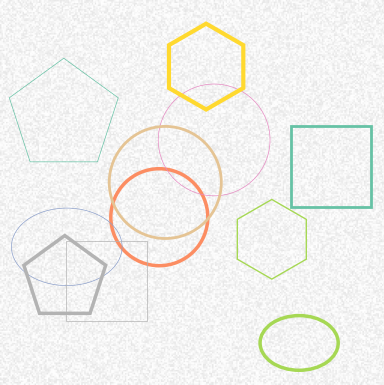[{"shape": "square", "thickness": 2, "radius": 0.52, "center": [0.859, 0.567]}, {"shape": "pentagon", "thickness": 0.5, "radius": 0.74, "center": [0.166, 0.7]}, {"shape": "circle", "thickness": 2.5, "radius": 0.63, "center": [0.414, 0.436]}, {"shape": "oval", "thickness": 0.5, "radius": 0.72, "center": [0.173, 0.359]}, {"shape": "circle", "thickness": 0.5, "radius": 0.73, "center": [0.556, 0.637]}, {"shape": "oval", "thickness": 2.5, "radius": 0.51, "center": [0.777, 0.109]}, {"shape": "hexagon", "thickness": 1, "radius": 0.52, "center": [0.706, 0.379]}, {"shape": "hexagon", "thickness": 3, "radius": 0.56, "center": [0.535, 0.827]}, {"shape": "circle", "thickness": 2, "radius": 0.73, "center": [0.429, 0.526]}, {"shape": "pentagon", "thickness": 2.5, "radius": 0.56, "center": [0.168, 0.276]}, {"shape": "square", "thickness": 0.5, "radius": 0.52, "center": [0.276, 0.27]}]